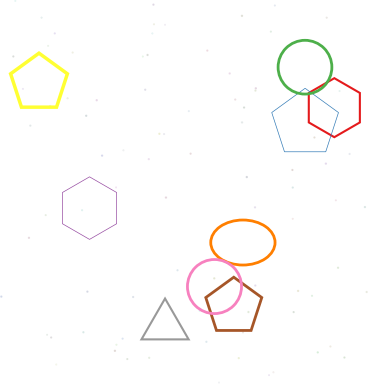[{"shape": "hexagon", "thickness": 1.5, "radius": 0.38, "center": [0.868, 0.72]}, {"shape": "pentagon", "thickness": 0.5, "radius": 0.46, "center": [0.792, 0.68]}, {"shape": "circle", "thickness": 2, "radius": 0.35, "center": [0.792, 0.825]}, {"shape": "hexagon", "thickness": 0.5, "radius": 0.41, "center": [0.233, 0.459]}, {"shape": "oval", "thickness": 2, "radius": 0.42, "center": [0.631, 0.37]}, {"shape": "pentagon", "thickness": 2.5, "radius": 0.39, "center": [0.101, 0.784]}, {"shape": "pentagon", "thickness": 2, "radius": 0.38, "center": [0.607, 0.204]}, {"shape": "circle", "thickness": 2, "radius": 0.35, "center": [0.557, 0.256]}, {"shape": "triangle", "thickness": 1.5, "radius": 0.35, "center": [0.429, 0.154]}]